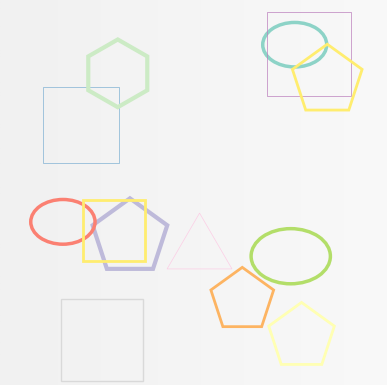[{"shape": "oval", "thickness": 2.5, "radius": 0.41, "center": [0.761, 0.884]}, {"shape": "pentagon", "thickness": 2, "radius": 0.45, "center": [0.778, 0.125]}, {"shape": "pentagon", "thickness": 3, "radius": 0.51, "center": [0.335, 0.384]}, {"shape": "oval", "thickness": 2.5, "radius": 0.41, "center": [0.162, 0.424]}, {"shape": "square", "thickness": 0.5, "radius": 0.49, "center": [0.209, 0.675]}, {"shape": "pentagon", "thickness": 2, "radius": 0.43, "center": [0.625, 0.22]}, {"shape": "oval", "thickness": 2.5, "radius": 0.51, "center": [0.75, 0.334]}, {"shape": "triangle", "thickness": 0.5, "radius": 0.48, "center": [0.515, 0.35]}, {"shape": "square", "thickness": 1, "radius": 0.53, "center": [0.264, 0.116]}, {"shape": "square", "thickness": 0.5, "radius": 0.55, "center": [0.797, 0.859]}, {"shape": "hexagon", "thickness": 3, "radius": 0.44, "center": [0.304, 0.81]}, {"shape": "pentagon", "thickness": 2, "radius": 0.47, "center": [0.845, 0.791]}, {"shape": "square", "thickness": 2, "radius": 0.4, "center": [0.295, 0.402]}]